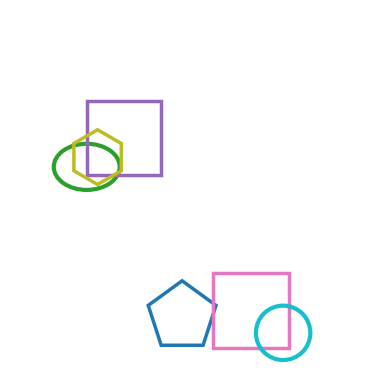[{"shape": "pentagon", "thickness": 2.5, "radius": 0.46, "center": [0.473, 0.178]}, {"shape": "oval", "thickness": 3, "radius": 0.43, "center": [0.225, 0.567]}, {"shape": "square", "thickness": 2.5, "radius": 0.48, "center": [0.322, 0.642]}, {"shape": "square", "thickness": 2.5, "radius": 0.49, "center": [0.652, 0.194]}, {"shape": "hexagon", "thickness": 2.5, "radius": 0.36, "center": [0.253, 0.592]}, {"shape": "circle", "thickness": 3, "radius": 0.35, "center": [0.735, 0.135]}]